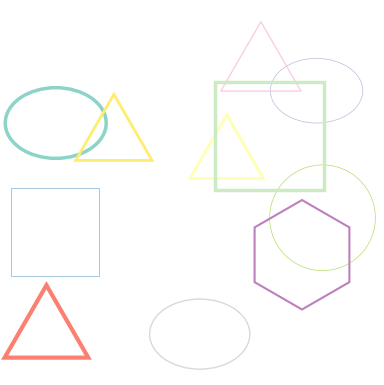[{"shape": "oval", "thickness": 2.5, "radius": 0.66, "center": [0.145, 0.68]}, {"shape": "triangle", "thickness": 2, "radius": 0.55, "center": [0.589, 0.592]}, {"shape": "oval", "thickness": 0.5, "radius": 0.6, "center": [0.822, 0.764]}, {"shape": "triangle", "thickness": 3, "radius": 0.63, "center": [0.121, 0.134]}, {"shape": "square", "thickness": 0.5, "radius": 0.57, "center": [0.143, 0.396]}, {"shape": "circle", "thickness": 0.5, "radius": 0.69, "center": [0.838, 0.434]}, {"shape": "triangle", "thickness": 1, "radius": 0.6, "center": [0.678, 0.823]}, {"shape": "oval", "thickness": 1, "radius": 0.65, "center": [0.519, 0.132]}, {"shape": "hexagon", "thickness": 1.5, "radius": 0.71, "center": [0.784, 0.338]}, {"shape": "square", "thickness": 2.5, "radius": 0.7, "center": [0.7, 0.647]}, {"shape": "triangle", "thickness": 2, "radius": 0.57, "center": [0.296, 0.641]}]